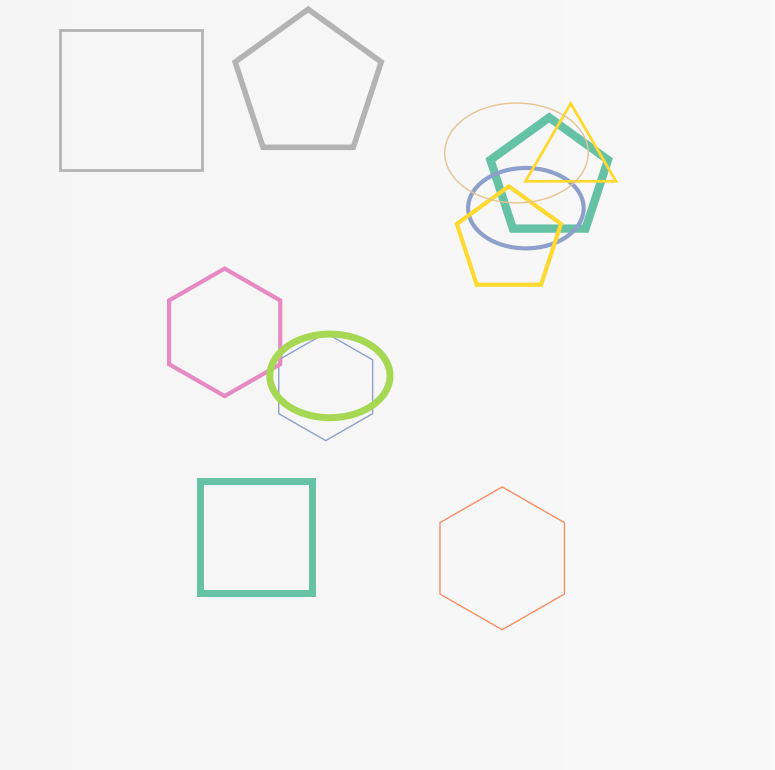[{"shape": "square", "thickness": 2.5, "radius": 0.36, "center": [0.33, 0.303]}, {"shape": "pentagon", "thickness": 3, "radius": 0.4, "center": [0.709, 0.768]}, {"shape": "hexagon", "thickness": 0.5, "radius": 0.46, "center": [0.648, 0.275]}, {"shape": "oval", "thickness": 1.5, "radius": 0.37, "center": [0.679, 0.73]}, {"shape": "hexagon", "thickness": 0.5, "radius": 0.35, "center": [0.42, 0.498]}, {"shape": "hexagon", "thickness": 1.5, "radius": 0.41, "center": [0.29, 0.568]}, {"shape": "oval", "thickness": 2.5, "radius": 0.39, "center": [0.426, 0.512]}, {"shape": "triangle", "thickness": 1, "radius": 0.34, "center": [0.736, 0.798]}, {"shape": "pentagon", "thickness": 1.5, "radius": 0.35, "center": [0.657, 0.687]}, {"shape": "oval", "thickness": 0.5, "radius": 0.46, "center": [0.666, 0.801]}, {"shape": "square", "thickness": 1, "radius": 0.46, "center": [0.169, 0.87]}, {"shape": "pentagon", "thickness": 2, "radius": 0.5, "center": [0.398, 0.889]}]